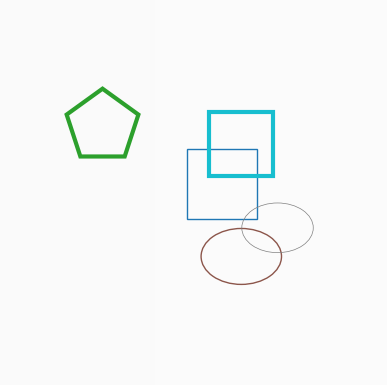[{"shape": "square", "thickness": 1, "radius": 0.46, "center": [0.573, 0.523]}, {"shape": "pentagon", "thickness": 3, "radius": 0.49, "center": [0.265, 0.672]}, {"shape": "oval", "thickness": 1, "radius": 0.52, "center": [0.623, 0.334]}, {"shape": "oval", "thickness": 0.5, "radius": 0.46, "center": [0.716, 0.408]}, {"shape": "square", "thickness": 3, "radius": 0.41, "center": [0.622, 0.625]}]